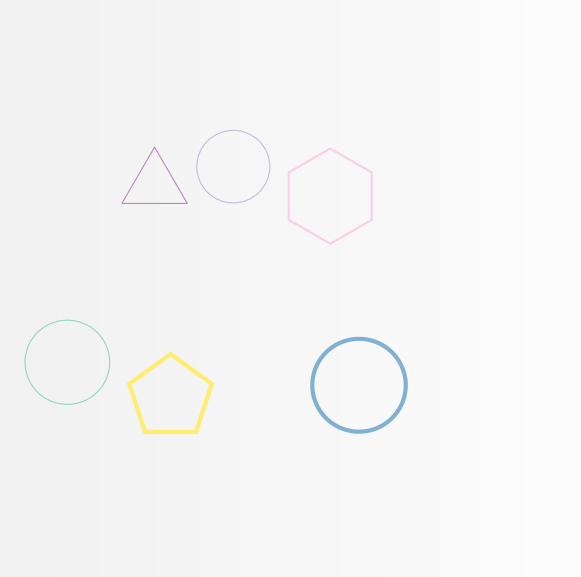[{"shape": "circle", "thickness": 0.5, "radius": 0.36, "center": [0.116, 0.372]}, {"shape": "circle", "thickness": 0.5, "radius": 0.31, "center": [0.401, 0.711]}, {"shape": "circle", "thickness": 2, "radius": 0.4, "center": [0.618, 0.332]}, {"shape": "hexagon", "thickness": 1, "radius": 0.41, "center": [0.568, 0.659]}, {"shape": "triangle", "thickness": 0.5, "radius": 0.33, "center": [0.266, 0.679]}, {"shape": "pentagon", "thickness": 2, "radius": 0.37, "center": [0.293, 0.311]}]